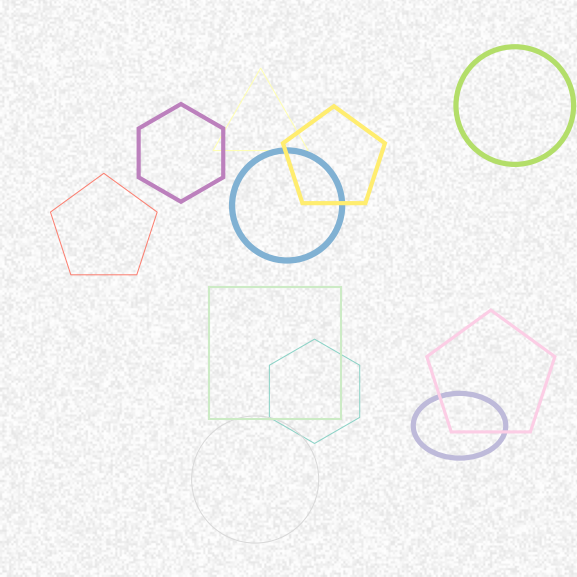[{"shape": "hexagon", "thickness": 0.5, "radius": 0.45, "center": [0.545, 0.322]}, {"shape": "triangle", "thickness": 0.5, "radius": 0.48, "center": [0.451, 0.786]}, {"shape": "oval", "thickness": 2.5, "radius": 0.4, "center": [0.796, 0.262]}, {"shape": "pentagon", "thickness": 0.5, "radius": 0.49, "center": [0.18, 0.602]}, {"shape": "circle", "thickness": 3, "radius": 0.48, "center": [0.497, 0.643]}, {"shape": "circle", "thickness": 2.5, "radius": 0.51, "center": [0.891, 0.816]}, {"shape": "pentagon", "thickness": 1.5, "radius": 0.58, "center": [0.85, 0.346]}, {"shape": "circle", "thickness": 0.5, "radius": 0.55, "center": [0.442, 0.169]}, {"shape": "hexagon", "thickness": 2, "radius": 0.42, "center": [0.313, 0.734]}, {"shape": "square", "thickness": 1, "radius": 0.57, "center": [0.476, 0.388]}, {"shape": "pentagon", "thickness": 2, "radius": 0.46, "center": [0.578, 0.722]}]